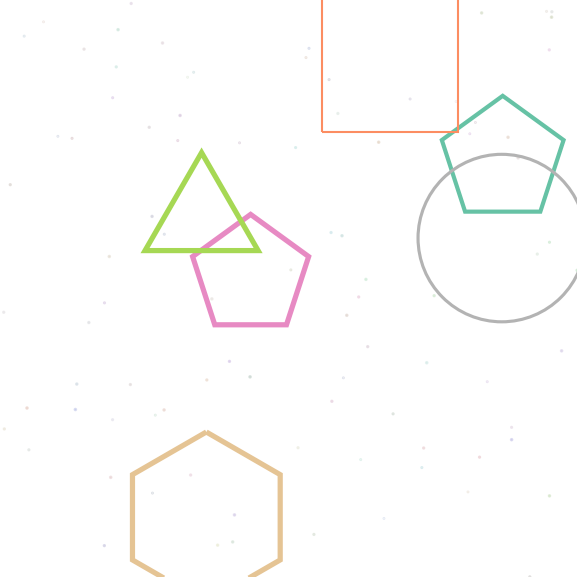[{"shape": "pentagon", "thickness": 2, "radius": 0.55, "center": [0.87, 0.722]}, {"shape": "square", "thickness": 1, "radius": 0.59, "center": [0.676, 0.889]}, {"shape": "pentagon", "thickness": 2.5, "radius": 0.53, "center": [0.434, 0.522]}, {"shape": "triangle", "thickness": 2.5, "radius": 0.57, "center": [0.349, 0.622]}, {"shape": "hexagon", "thickness": 2.5, "radius": 0.74, "center": [0.357, 0.103]}, {"shape": "circle", "thickness": 1.5, "radius": 0.73, "center": [0.869, 0.587]}]